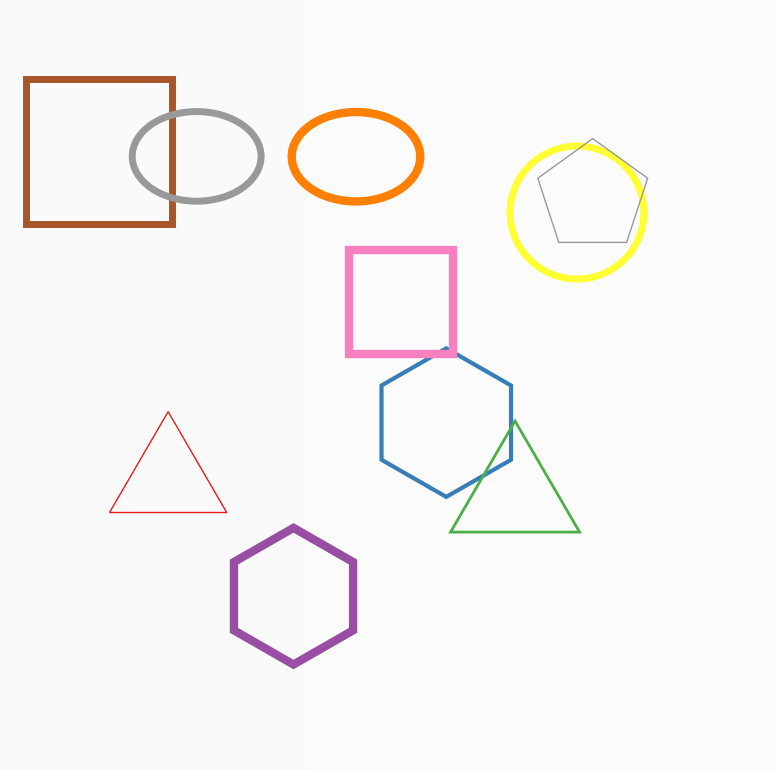[{"shape": "triangle", "thickness": 0.5, "radius": 0.44, "center": [0.217, 0.378]}, {"shape": "hexagon", "thickness": 1.5, "radius": 0.48, "center": [0.576, 0.451]}, {"shape": "triangle", "thickness": 1, "radius": 0.48, "center": [0.665, 0.357]}, {"shape": "hexagon", "thickness": 3, "radius": 0.44, "center": [0.379, 0.226]}, {"shape": "oval", "thickness": 3, "radius": 0.41, "center": [0.459, 0.796]}, {"shape": "circle", "thickness": 2.5, "radius": 0.43, "center": [0.744, 0.724]}, {"shape": "square", "thickness": 2.5, "radius": 0.47, "center": [0.127, 0.804]}, {"shape": "square", "thickness": 3, "radius": 0.34, "center": [0.518, 0.608]}, {"shape": "oval", "thickness": 2.5, "radius": 0.42, "center": [0.254, 0.797]}, {"shape": "pentagon", "thickness": 0.5, "radius": 0.37, "center": [0.765, 0.745]}]